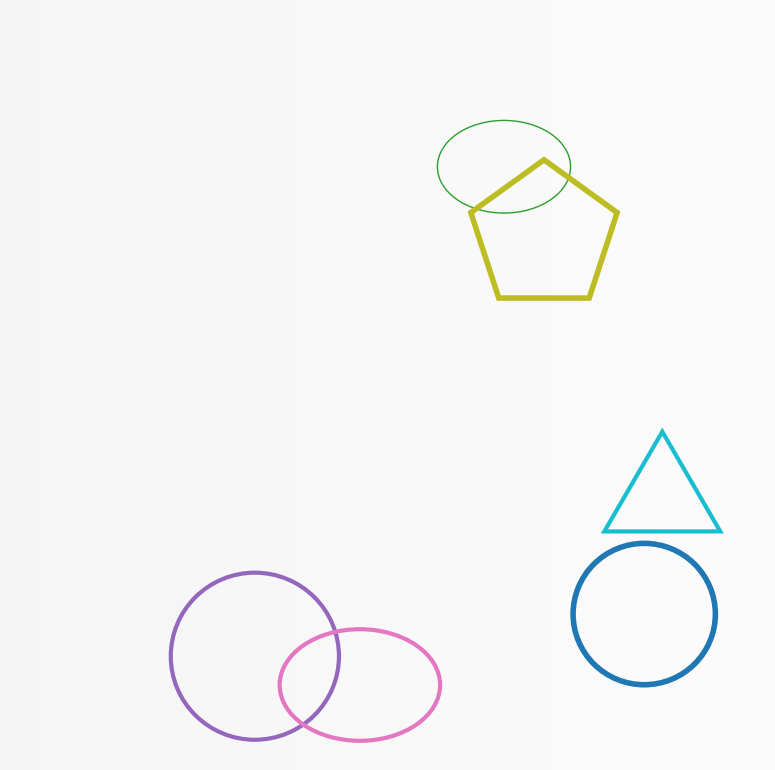[{"shape": "circle", "thickness": 2, "radius": 0.46, "center": [0.831, 0.203]}, {"shape": "oval", "thickness": 0.5, "radius": 0.43, "center": [0.65, 0.783]}, {"shape": "circle", "thickness": 1.5, "radius": 0.54, "center": [0.329, 0.148]}, {"shape": "oval", "thickness": 1.5, "radius": 0.52, "center": [0.464, 0.11]}, {"shape": "pentagon", "thickness": 2, "radius": 0.5, "center": [0.702, 0.693]}, {"shape": "triangle", "thickness": 1.5, "radius": 0.43, "center": [0.855, 0.353]}]